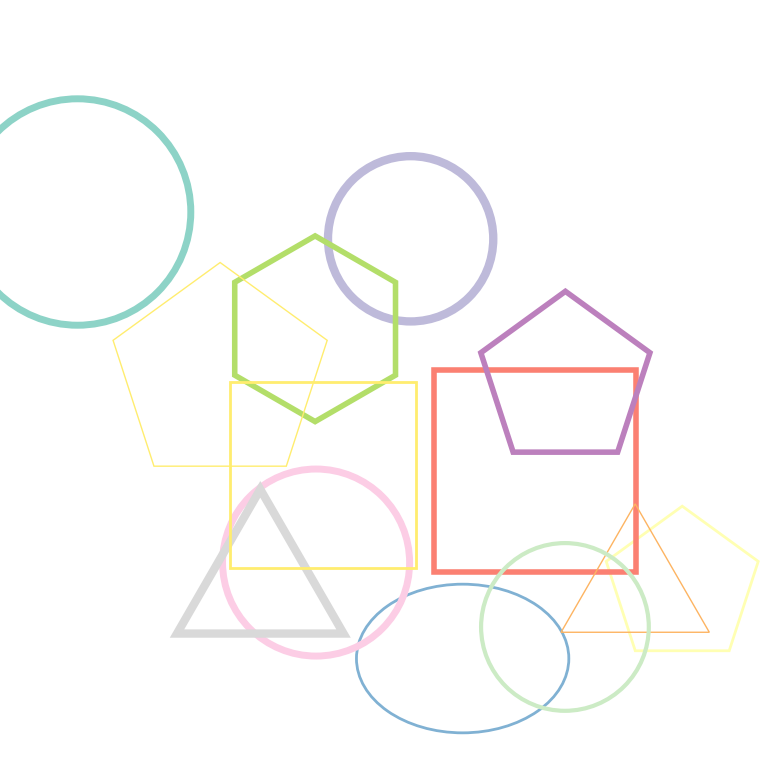[{"shape": "circle", "thickness": 2.5, "radius": 0.74, "center": [0.101, 0.725]}, {"shape": "pentagon", "thickness": 1, "radius": 0.52, "center": [0.886, 0.239]}, {"shape": "circle", "thickness": 3, "radius": 0.54, "center": [0.533, 0.69]}, {"shape": "square", "thickness": 2, "radius": 0.66, "center": [0.695, 0.388]}, {"shape": "oval", "thickness": 1, "radius": 0.69, "center": [0.601, 0.145]}, {"shape": "triangle", "thickness": 0.5, "radius": 0.56, "center": [0.825, 0.234]}, {"shape": "hexagon", "thickness": 2, "radius": 0.6, "center": [0.409, 0.573]}, {"shape": "circle", "thickness": 2.5, "radius": 0.61, "center": [0.41, 0.269]}, {"shape": "triangle", "thickness": 3, "radius": 0.62, "center": [0.338, 0.24]}, {"shape": "pentagon", "thickness": 2, "radius": 0.58, "center": [0.734, 0.506]}, {"shape": "circle", "thickness": 1.5, "radius": 0.54, "center": [0.734, 0.186]}, {"shape": "square", "thickness": 1, "radius": 0.61, "center": [0.42, 0.383]}, {"shape": "pentagon", "thickness": 0.5, "radius": 0.73, "center": [0.286, 0.513]}]